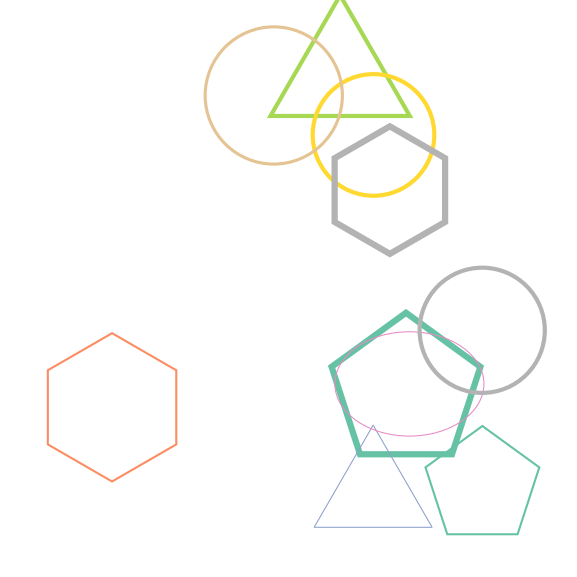[{"shape": "pentagon", "thickness": 1, "radius": 0.52, "center": [0.835, 0.158]}, {"shape": "pentagon", "thickness": 3, "radius": 0.68, "center": [0.703, 0.322]}, {"shape": "hexagon", "thickness": 1, "radius": 0.64, "center": [0.194, 0.294]}, {"shape": "triangle", "thickness": 0.5, "radius": 0.59, "center": [0.646, 0.145]}, {"shape": "oval", "thickness": 0.5, "radius": 0.65, "center": [0.709, 0.334]}, {"shape": "triangle", "thickness": 2, "radius": 0.7, "center": [0.589, 0.868]}, {"shape": "circle", "thickness": 2, "radius": 0.53, "center": [0.647, 0.765]}, {"shape": "circle", "thickness": 1.5, "radius": 0.59, "center": [0.474, 0.834]}, {"shape": "circle", "thickness": 2, "radius": 0.54, "center": [0.835, 0.427]}, {"shape": "hexagon", "thickness": 3, "radius": 0.55, "center": [0.675, 0.67]}]